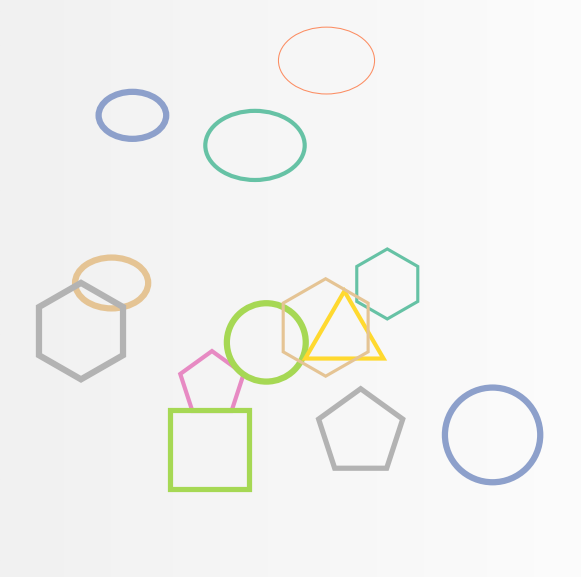[{"shape": "hexagon", "thickness": 1.5, "radius": 0.3, "center": [0.666, 0.507]}, {"shape": "oval", "thickness": 2, "radius": 0.43, "center": [0.439, 0.747]}, {"shape": "oval", "thickness": 0.5, "radius": 0.41, "center": [0.562, 0.894]}, {"shape": "oval", "thickness": 3, "radius": 0.29, "center": [0.228, 0.799]}, {"shape": "circle", "thickness": 3, "radius": 0.41, "center": [0.847, 0.246]}, {"shape": "pentagon", "thickness": 2, "radius": 0.29, "center": [0.365, 0.334]}, {"shape": "circle", "thickness": 3, "radius": 0.34, "center": [0.458, 0.406]}, {"shape": "square", "thickness": 2.5, "radius": 0.34, "center": [0.36, 0.221]}, {"shape": "triangle", "thickness": 2, "radius": 0.39, "center": [0.592, 0.417]}, {"shape": "hexagon", "thickness": 1.5, "radius": 0.42, "center": [0.56, 0.432]}, {"shape": "oval", "thickness": 3, "radius": 0.31, "center": [0.192, 0.509]}, {"shape": "pentagon", "thickness": 2.5, "radius": 0.38, "center": [0.621, 0.25]}, {"shape": "hexagon", "thickness": 3, "radius": 0.42, "center": [0.139, 0.426]}]